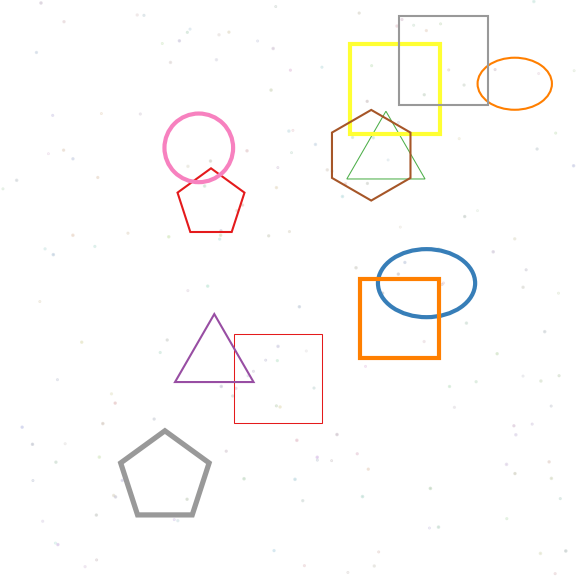[{"shape": "pentagon", "thickness": 1, "radius": 0.3, "center": [0.365, 0.647]}, {"shape": "square", "thickness": 0.5, "radius": 0.38, "center": [0.481, 0.343]}, {"shape": "oval", "thickness": 2, "radius": 0.42, "center": [0.739, 0.509]}, {"shape": "triangle", "thickness": 0.5, "radius": 0.39, "center": [0.668, 0.728]}, {"shape": "triangle", "thickness": 1, "radius": 0.39, "center": [0.371, 0.377]}, {"shape": "square", "thickness": 2, "radius": 0.34, "center": [0.691, 0.447]}, {"shape": "oval", "thickness": 1, "radius": 0.32, "center": [0.891, 0.854]}, {"shape": "square", "thickness": 2, "radius": 0.39, "center": [0.684, 0.845]}, {"shape": "hexagon", "thickness": 1, "radius": 0.39, "center": [0.643, 0.73]}, {"shape": "circle", "thickness": 2, "radius": 0.3, "center": [0.344, 0.743]}, {"shape": "pentagon", "thickness": 2.5, "radius": 0.4, "center": [0.286, 0.173]}, {"shape": "square", "thickness": 1, "radius": 0.39, "center": [0.768, 0.895]}]